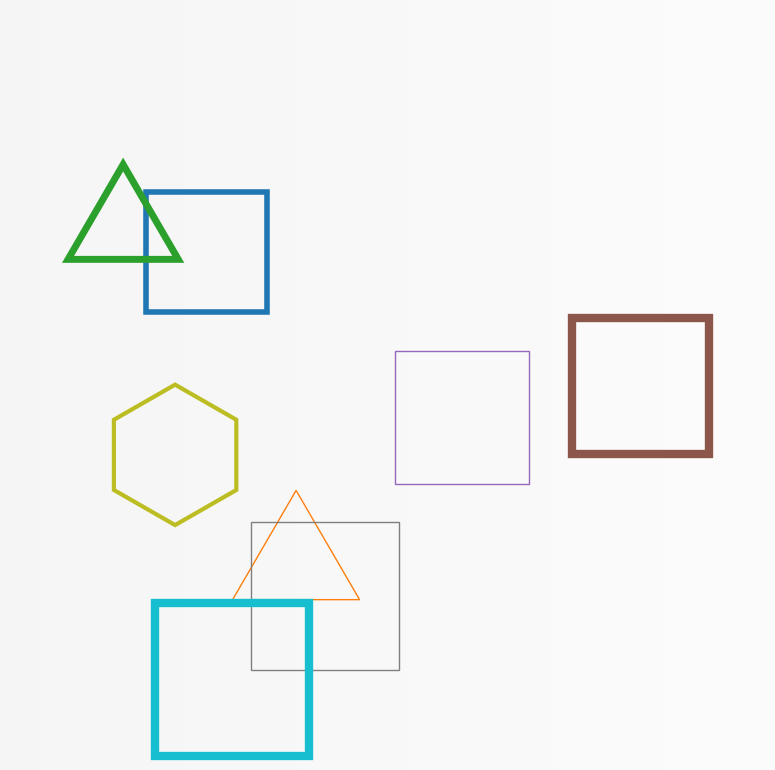[{"shape": "square", "thickness": 2, "radius": 0.39, "center": [0.266, 0.673]}, {"shape": "triangle", "thickness": 0.5, "radius": 0.47, "center": [0.382, 0.269]}, {"shape": "triangle", "thickness": 2.5, "radius": 0.41, "center": [0.159, 0.704]}, {"shape": "square", "thickness": 0.5, "radius": 0.43, "center": [0.596, 0.458]}, {"shape": "square", "thickness": 3, "radius": 0.44, "center": [0.826, 0.498]}, {"shape": "square", "thickness": 0.5, "radius": 0.48, "center": [0.419, 0.226]}, {"shape": "hexagon", "thickness": 1.5, "radius": 0.46, "center": [0.226, 0.409]}, {"shape": "square", "thickness": 3, "radius": 0.5, "center": [0.299, 0.117]}]